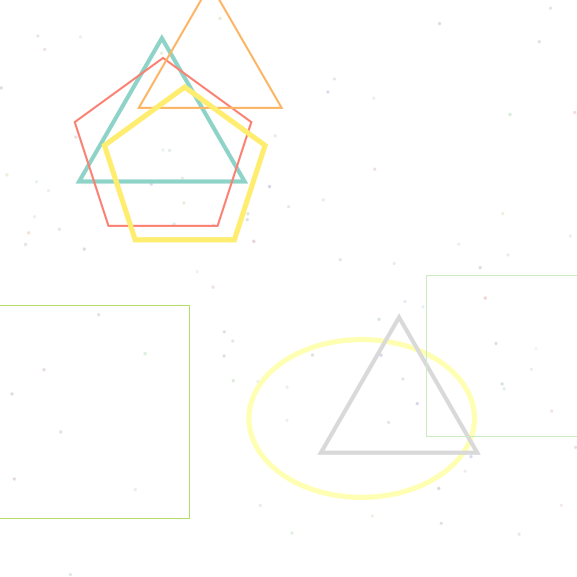[{"shape": "triangle", "thickness": 2, "radius": 0.83, "center": [0.28, 0.768]}, {"shape": "oval", "thickness": 2.5, "radius": 0.98, "center": [0.626, 0.275]}, {"shape": "pentagon", "thickness": 1, "radius": 0.8, "center": [0.282, 0.738]}, {"shape": "triangle", "thickness": 1, "radius": 0.71, "center": [0.364, 0.884]}, {"shape": "square", "thickness": 0.5, "radius": 0.92, "center": [0.144, 0.287]}, {"shape": "triangle", "thickness": 2, "radius": 0.78, "center": [0.691, 0.293]}, {"shape": "square", "thickness": 0.5, "radius": 0.7, "center": [0.876, 0.384]}, {"shape": "pentagon", "thickness": 2.5, "radius": 0.73, "center": [0.32, 0.702]}]